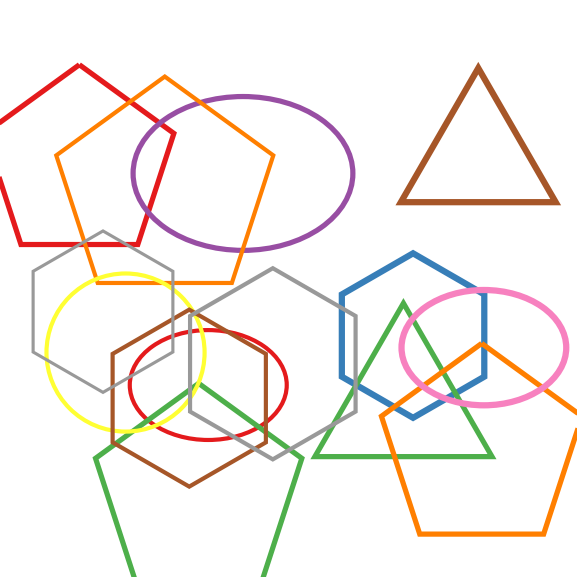[{"shape": "oval", "thickness": 2, "radius": 0.68, "center": [0.361, 0.332]}, {"shape": "pentagon", "thickness": 2.5, "radius": 0.86, "center": [0.137, 0.715]}, {"shape": "hexagon", "thickness": 3, "radius": 0.71, "center": [0.715, 0.418]}, {"shape": "pentagon", "thickness": 2.5, "radius": 0.94, "center": [0.344, 0.147]}, {"shape": "triangle", "thickness": 2.5, "radius": 0.89, "center": [0.699, 0.297]}, {"shape": "oval", "thickness": 2.5, "radius": 0.95, "center": [0.421, 0.699]}, {"shape": "pentagon", "thickness": 2.5, "radius": 0.91, "center": [0.834, 0.222]}, {"shape": "pentagon", "thickness": 2, "radius": 0.99, "center": [0.285, 0.669]}, {"shape": "circle", "thickness": 2, "radius": 0.68, "center": [0.217, 0.389]}, {"shape": "hexagon", "thickness": 2, "radius": 0.77, "center": [0.328, 0.31]}, {"shape": "triangle", "thickness": 3, "radius": 0.77, "center": [0.828, 0.726]}, {"shape": "oval", "thickness": 3, "radius": 0.71, "center": [0.838, 0.397]}, {"shape": "hexagon", "thickness": 2, "radius": 0.83, "center": [0.472, 0.369]}, {"shape": "hexagon", "thickness": 1.5, "radius": 0.7, "center": [0.178, 0.459]}]